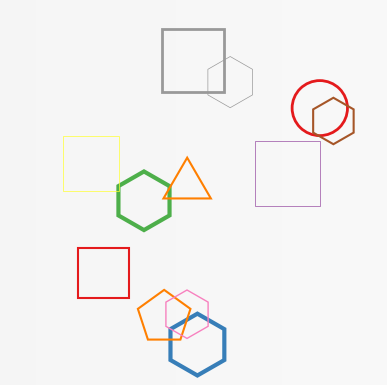[{"shape": "circle", "thickness": 2, "radius": 0.36, "center": [0.825, 0.719]}, {"shape": "square", "thickness": 1.5, "radius": 0.33, "center": [0.266, 0.291]}, {"shape": "hexagon", "thickness": 3, "radius": 0.4, "center": [0.509, 0.105]}, {"shape": "hexagon", "thickness": 3, "radius": 0.38, "center": [0.372, 0.479]}, {"shape": "square", "thickness": 0.5, "radius": 0.42, "center": [0.742, 0.549]}, {"shape": "pentagon", "thickness": 1.5, "radius": 0.36, "center": [0.424, 0.176]}, {"shape": "triangle", "thickness": 1.5, "radius": 0.35, "center": [0.483, 0.52]}, {"shape": "square", "thickness": 0.5, "radius": 0.36, "center": [0.235, 0.575]}, {"shape": "hexagon", "thickness": 1.5, "radius": 0.3, "center": [0.86, 0.686]}, {"shape": "hexagon", "thickness": 1, "radius": 0.31, "center": [0.483, 0.184]}, {"shape": "square", "thickness": 2, "radius": 0.4, "center": [0.498, 0.843]}, {"shape": "hexagon", "thickness": 0.5, "radius": 0.33, "center": [0.594, 0.787]}]